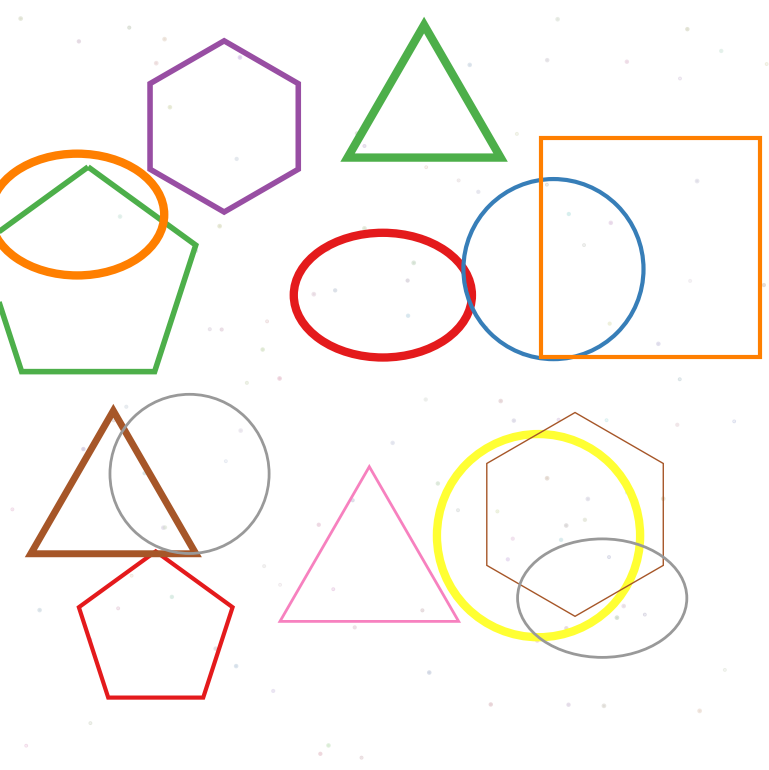[{"shape": "oval", "thickness": 3, "radius": 0.58, "center": [0.497, 0.617]}, {"shape": "pentagon", "thickness": 1.5, "radius": 0.52, "center": [0.202, 0.179]}, {"shape": "circle", "thickness": 1.5, "radius": 0.58, "center": [0.719, 0.651]}, {"shape": "pentagon", "thickness": 2, "radius": 0.73, "center": [0.114, 0.636]}, {"shape": "triangle", "thickness": 3, "radius": 0.57, "center": [0.551, 0.853]}, {"shape": "hexagon", "thickness": 2, "radius": 0.56, "center": [0.291, 0.836]}, {"shape": "oval", "thickness": 3, "radius": 0.56, "center": [0.1, 0.721]}, {"shape": "square", "thickness": 1.5, "radius": 0.71, "center": [0.845, 0.679]}, {"shape": "circle", "thickness": 3, "radius": 0.66, "center": [0.699, 0.304]}, {"shape": "hexagon", "thickness": 0.5, "radius": 0.66, "center": [0.747, 0.332]}, {"shape": "triangle", "thickness": 2.5, "radius": 0.62, "center": [0.147, 0.343]}, {"shape": "triangle", "thickness": 1, "radius": 0.67, "center": [0.48, 0.26]}, {"shape": "circle", "thickness": 1, "radius": 0.52, "center": [0.246, 0.385]}, {"shape": "oval", "thickness": 1, "radius": 0.55, "center": [0.782, 0.223]}]